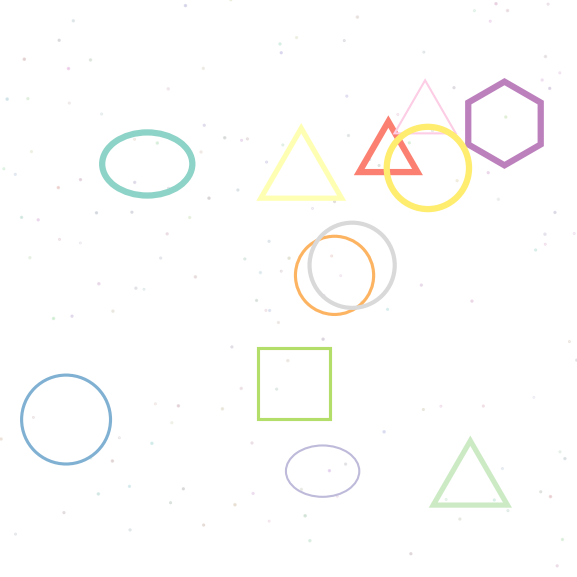[{"shape": "oval", "thickness": 3, "radius": 0.39, "center": [0.255, 0.715]}, {"shape": "triangle", "thickness": 2.5, "radius": 0.4, "center": [0.522, 0.696]}, {"shape": "oval", "thickness": 1, "radius": 0.32, "center": [0.559, 0.183]}, {"shape": "triangle", "thickness": 3, "radius": 0.29, "center": [0.672, 0.73]}, {"shape": "circle", "thickness": 1.5, "radius": 0.38, "center": [0.114, 0.273]}, {"shape": "circle", "thickness": 1.5, "radius": 0.34, "center": [0.579, 0.522]}, {"shape": "square", "thickness": 1.5, "radius": 0.31, "center": [0.509, 0.335]}, {"shape": "triangle", "thickness": 1, "radius": 0.31, "center": [0.736, 0.799]}, {"shape": "circle", "thickness": 2, "radius": 0.37, "center": [0.61, 0.54]}, {"shape": "hexagon", "thickness": 3, "radius": 0.36, "center": [0.874, 0.785]}, {"shape": "triangle", "thickness": 2.5, "radius": 0.37, "center": [0.814, 0.162]}, {"shape": "circle", "thickness": 3, "radius": 0.36, "center": [0.741, 0.708]}]